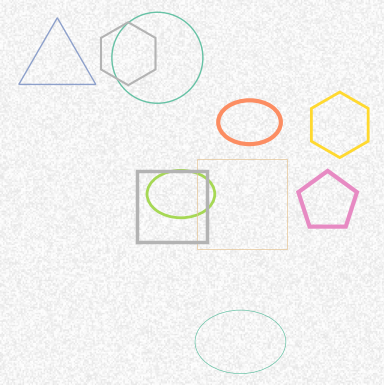[{"shape": "circle", "thickness": 1, "radius": 0.59, "center": [0.409, 0.85]}, {"shape": "oval", "thickness": 0.5, "radius": 0.59, "center": [0.624, 0.112]}, {"shape": "oval", "thickness": 3, "radius": 0.41, "center": [0.648, 0.683]}, {"shape": "triangle", "thickness": 1, "radius": 0.58, "center": [0.149, 0.838]}, {"shape": "pentagon", "thickness": 3, "radius": 0.4, "center": [0.851, 0.476]}, {"shape": "oval", "thickness": 2, "radius": 0.44, "center": [0.47, 0.496]}, {"shape": "hexagon", "thickness": 2, "radius": 0.43, "center": [0.883, 0.676]}, {"shape": "square", "thickness": 0.5, "radius": 0.58, "center": [0.63, 0.471]}, {"shape": "hexagon", "thickness": 1.5, "radius": 0.41, "center": [0.333, 0.861]}, {"shape": "square", "thickness": 2.5, "radius": 0.46, "center": [0.447, 0.463]}]